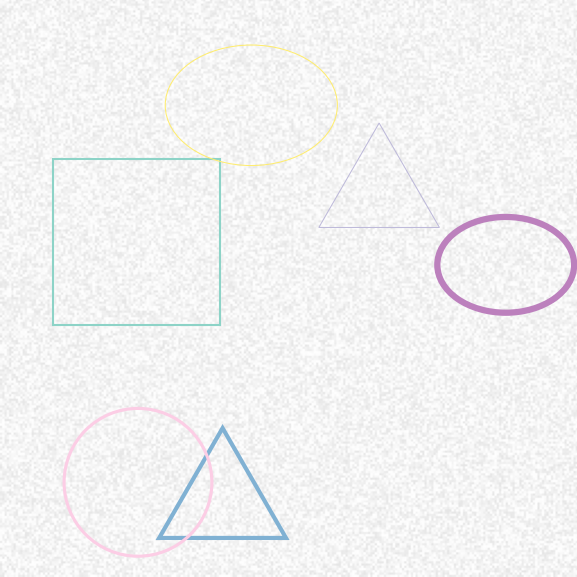[{"shape": "square", "thickness": 1, "radius": 0.72, "center": [0.236, 0.58]}, {"shape": "triangle", "thickness": 0.5, "radius": 0.6, "center": [0.656, 0.666]}, {"shape": "triangle", "thickness": 2, "radius": 0.63, "center": [0.385, 0.131]}, {"shape": "circle", "thickness": 1.5, "radius": 0.64, "center": [0.239, 0.164]}, {"shape": "oval", "thickness": 3, "radius": 0.59, "center": [0.876, 0.541]}, {"shape": "oval", "thickness": 0.5, "radius": 0.75, "center": [0.435, 0.817]}]